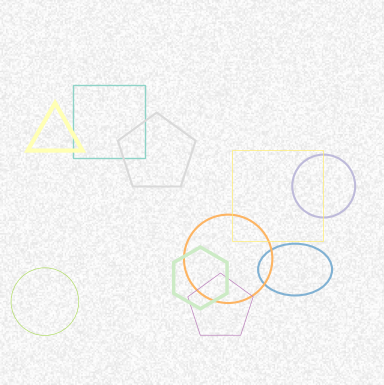[{"shape": "square", "thickness": 1, "radius": 0.47, "center": [0.283, 0.684]}, {"shape": "triangle", "thickness": 3, "radius": 0.41, "center": [0.143, 0.65]}, {"shape": "circle", "thickness": 1.5, "radius": 0.41, "center": [0.841, 0.517]}, {"shape": "oval", "thickness": 1.5, "radius": 0.48, "center": [0.766, 0.3]}, {"shape": "circle", "thickness": 1.5, "radius": 0.57, "center": [0.593, 0.328]}, {"shape": "circle", "thickness": 0.5, "radius": 0.44, "center": [0.117, 0.217]}, {"shape": "pentagon", "thickness": 1.5, "radius": 0.53, "center": [0.407, 0.601]}, {"shape": "pentagon", "thickness": 0.5, "radius": 0.45, "center": [0.573, 0.202]}, {"shape": "hexagon", "thickness": 2.5, "radius": 0.4, "center": [0.52, 0.278]}, {"shape": "square", "thickness": 0.5, "radius": 0.59, "center": [0.72, 0.493]}]